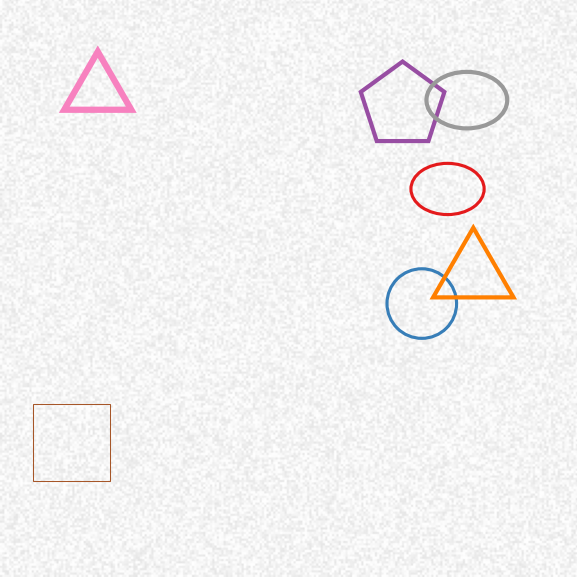[{"shape": "oval", "thickness": 1.5, "radius": 0.32, "center": [0.775, 0.672]}, {"shape": "circle", "thickness": 1.5, "radius": 0.3, "center": [0.73, 0.473]}, {"shape": "pentagon", "thickness": 2, "radius": 0.38, "center": [0.697, 0.816]}, {"shape": "triangle", "thickness": 2, "radius": 0.4, "center": [0.82, 0.524]}, {"shape": "square", "thickness": 0.5, "radius": 0.33, "center": [0.124, 0.233]}, {"shape": "triangle", "thickness": 3, "radius": 0.34, "center": [0.169, 0.843]}, {"shape": "oval", "thickness": 2, "radius": 0.35, "center": [0.808, 0.826]}]